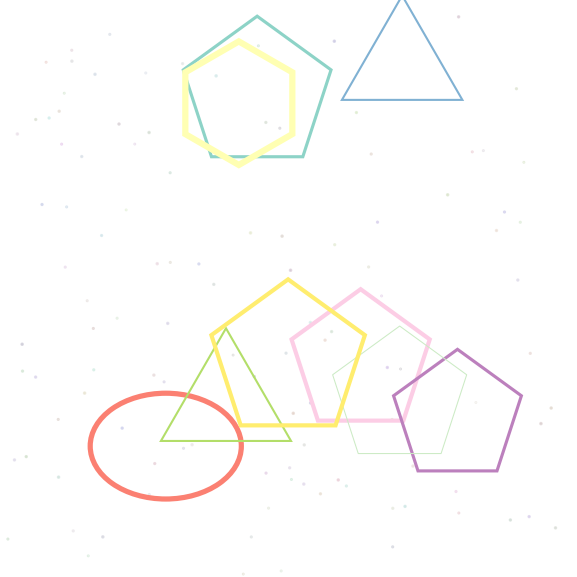[{"shape": "pentagon", "thickness": 1.5, "radius": 0.67, "center": [0.445, 0.837]}, {"shape": "hexagon", "thickness": 3, "radius": 0.53, "center": [0.414, 0.82]}, {"shape": "oval", "thickness": 2.5, "radius": 0.65, "center": [0.287, 0.227]}, {"shape": "triangle", "thickness": 1, "radius": 0.6, "center": [0.696, 0.886]}, {"shape": "triangle", "thickness": 1, "radius": 0.65, "center": [0.391, 0.301]}, {"shape": "pentagon", "thickness": 2, "radius": 0.63, "center": [0.624, 0.373]}, {"shape": "pentagon", "thickness": 1.5, "radius": 0.58, "center": [0.792, 0.278]}, {"shape": "pentagon", "thickness": 0.5, "radius": 0.61, "center": [0.692, 0.312]}, {"shape": "pentagon", "thickness": 2, "radius": 0.7, "center": [0.499, 0.376]}]